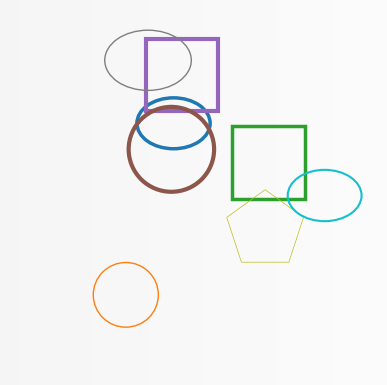[{"shape": "oval", "thickness": 2.5, "radius": 0.47, "center": [0.448, 0.68]}, {"shape": "circle", "thickness": 1, "radius": 0.42, "center": [0.325, 0.234]}, {"shape": "square", "thickness": 2.5, "radius": 0.47, "center": [0.693, 0.579]}, {"shape": "square", "thickness": 3, "radius": 0.47, "center": [0.469, 0.805]}, {"shape": "circle", "thickness": 3, "radius": 0.55, "center": [0.442, 0.612]}, {"shape": "oval", "thickness": 1, "radius": 0.56, "center": [0.382, 0.843]}, {"shape": "pentagon", "thickness": 0.5, "radius": 0.52, "center": [0.684, 0.403]}, {"shape": "oval", "thickness": 1.5, "radius": 0.48, "center": [0.838, 0.492]}]